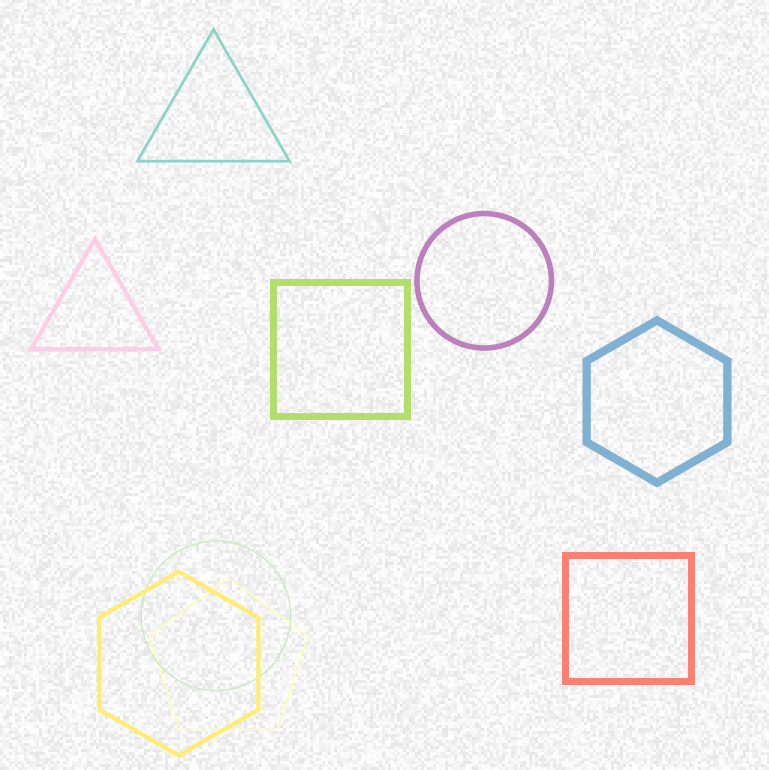[{"shape": "triangle", "thickness": 1, "radius": 0.57, "center": [0.277, 0.848]}, {"shape": "pentagon", "thickness": 0.5, "radius": 0.54, "center": [0.297, 0.141]}, {"shape": "square", "thickness": 2.5, "radius": 0.41, "center": [0.816, 0.197]}, {"shape": "hexagon", "thickness": 3, "radius": 0.53, "center": [0.853, 0.478]}, {"shape": "square", "thickness": 2.5, "radius": 0.44, "center": [0.442, 0.546]}, {"shape": "triangle", "thickness": 1.5, "radius": 0.48, "center": [0.123, 0.594]}, {"shape": "circle", "thickness": 2, "radius": 0.44, "center": [0.629, 0.635]}, {"shape": "circle", "thickness": 0.5, "radius": 0.49, "center": [0.281, 0.2]}, {"shape": "hexagon", "thickness": 1.5, "radius": 0.6, "center": [0.232, 0.138]}]